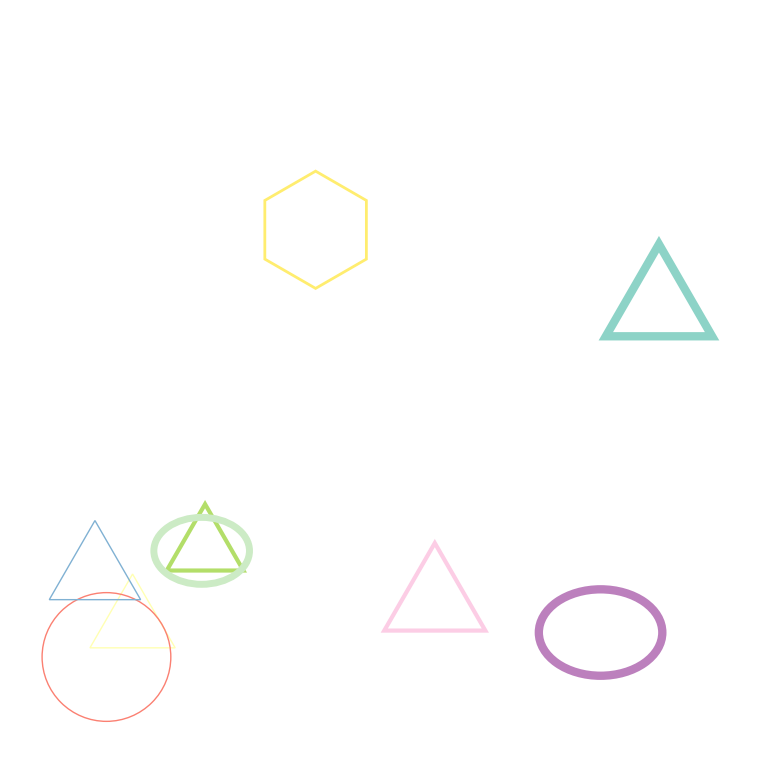[{"shape": "triangle", "thickness": 3, "radius": 0.4, "center": [0.856, 0.603]}, {"shape": "triangle", "thickness": 0.5, "radius": 0.32, "center": [0.172, 0.191]}, {"shape": "circle", "thickness": 0.5, "radius": 0.42, "center": [0.138, 0.147]}, {"shape": "triangle", "thickness": 0.5, "radius": 0.34, "center": [0.123, 0.255]}, {"shape": "triangle", "thickness": 1.5, "radius": 0.29, "center": [0.266, 0.288]}, {"shape": "triangle", "thickness": 1.5, "radius": 0.38, "center": [0.565, 0.219]}, {"shape": "oval", "thickness": 3, "radius": 0.4, "center": [0.78, 0.179]}, {"shape": "oval", "thickness": 2.5, "radius": 0.31, "center": [0.262, 0.285]}, {"shape": "hexagon", "thickness": 1, "radius": 0.38, "center": [0.41, 0.702]}]